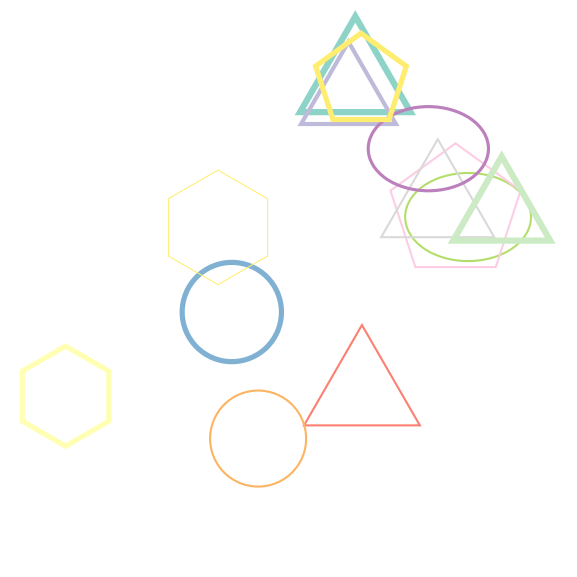[{"shape": "triangle", "thickness": 3, "radius": 0.55, "center": [0.615, 0.86]}, {"shape": "hexagon", "thickness": 2.5, "radius": 0.43, "center": [0.113, 0.313]}, {"shape": "triangle", "thickness": 2, "radius": 0.47, "center": [0.603, 0.832]}, {"shape": "triangle", "thickness": 1, "radius": 0.58, "center": [0.627, 0.32]}, {"shape": "circle", "thickness": 2.5, "radius": 0.43, "center": [0.401, 0.459]}, {"shape": "circle", "thickness": 1, "radius": 0.42, "center": [0.447, 0.24]}, {"shape": "oval", "thickness": 1, "radius": 0.54, "center": [0.811, 0.623]}, {"shape": "pentagon", "thickness": 1, "radius": 0.59, "center": [0.789, 0.632]}, {"shape": "triangle", "thickness": 1, "radius": 0.57, "center": [0.758, 0.645]}, {"shape": "oval", "thickness": 1.5, "radius": 0.52, "center": [0.742, 0.742]}, {"shape": "triangle", "thickness": 3, "radius": 0.49, "center": [0.869, 0.631]}, {"shape": "hexagon", "thickness": 0.5, "radius": 0.5, "center": [0.377, 0.605]}, {"shape": "pentagon", "thickness": 2.5, "radius": 0.41, "center": [0.625, 0.859]}]